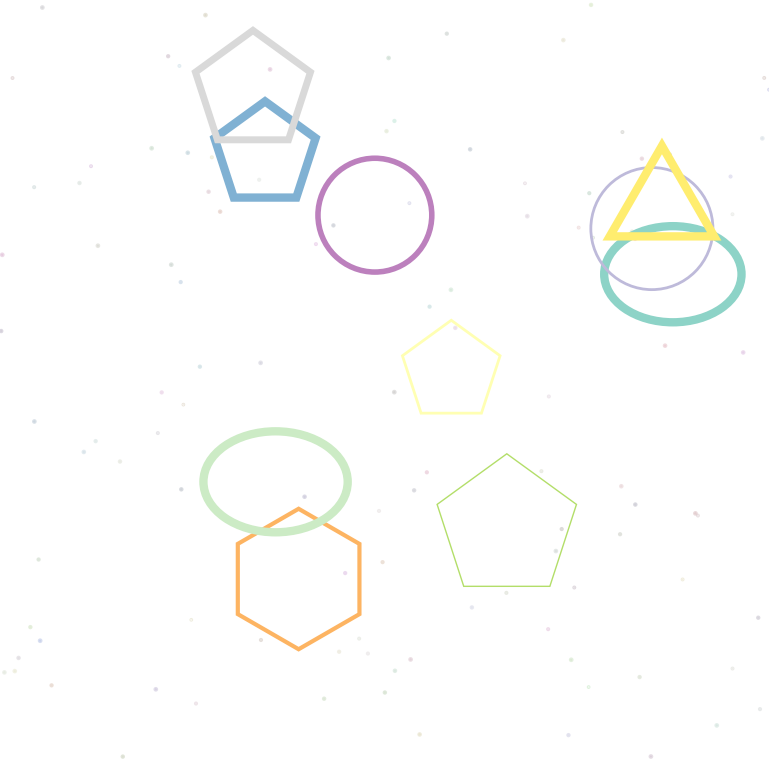[{"shape": "oval", "thickness": 3, "radius": 0.45, "center": [0.874, 0.644]}, {"shape": "pentagon", "thickness": 1, "radius": 0.33, "center": [0.586, 0.517]}, {"shape": "circle", "thickness": 1, "radius": 0.4, "center": [0.847, 0.703]}, {"shape": "pentagon", "thickness": 3, "radius": 0.35, "center": [0.344, 0.799]}, {"shape": "hexagon", "thickness": 1.5, "radius": 0.46, "center": [0.388, 0.248]}, {"shape": "pentagon", "thickness": 0.5, "radius": 0.48, "center": [0.658, 0.316]}, {"shape": "pentagon", "thickness": 2.5, "radius": 0.39, "center": [0.329, 0.882]}, {"shape": "circle", "thickness": 2, "radius": 0.37, "center": [0.487, 0.721]}, {"shape": "oval", "thickness": 3, "radius": 0.47, "center": [0.358, 0.374]}, {"shape": "triangle", "thickness": 3, "radius": 0.39, "center": [0.86, 0.732]}]